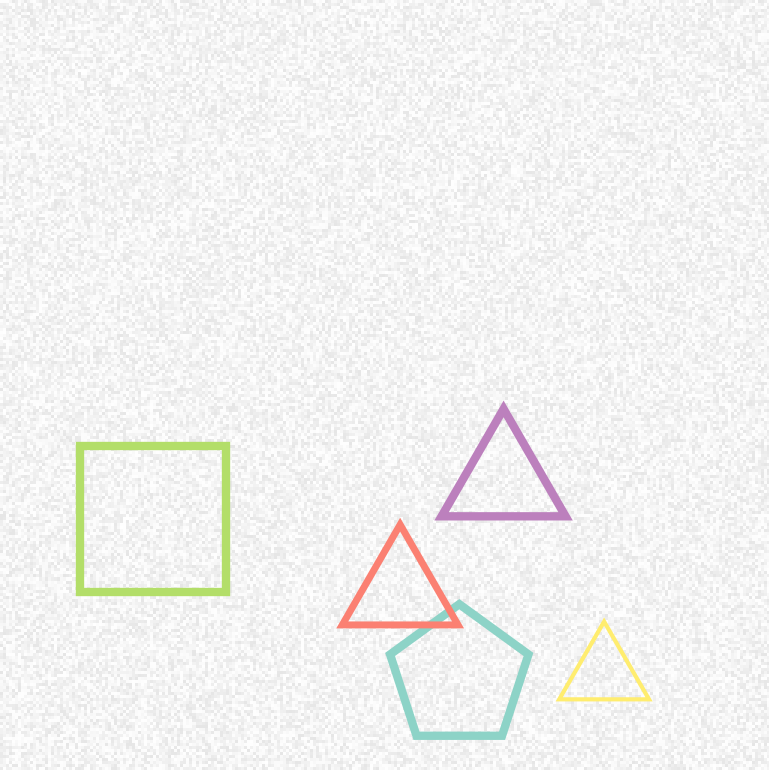[{"shape": "pentagon", "thickness": 3, "radius": 0.47, "center": [0.596, 0.121]}, {"shape": "triangle", "thickness": 2.5, "radius": 0.43, "center": [0.52, 0.232]}, {"shape": "square", "thickness": 3, "radius": 0.47, "center": [0.199, 0.326]}, {"shape": "triangle", "thickness": 3, "radius": 0.46, "center": [0.654, 0.376]}, {"shape": "triangle", "thickness": 1.5, "radius": 0.34, "center": [0.785, 0.125]}]